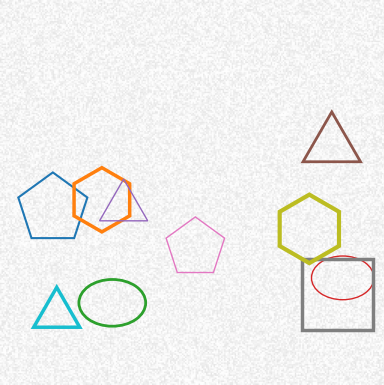[{"shape": "pentagon", "thickness": 1.5, "radius": 0.47, "center": [0.137, 0.458]}, {"shape": "hexagon", "thickness": 2.5, "radius": 0.42, "center": [0.265, 0.481]}, {"shape": "oval", "thickness": 2, "radius": 0.43, "center": [0.292, 0.213]}, {"shape": "oval", "thickness": 1, "radius": 0.41, "center": [0.89, 0.278]}, {"shape": "triangle", "thickness": 1, "radius": 0.36, "center": [0.321, 0.463]}, {"shape": "triangle", "thickness": 2, "radius": 0.43, "center": [0.862, 0.623]}, {"shape": "pentagon", "thickness": 1, "radius": 0.4, "center": [0.507, 0.357]}, {"shape": "square", "thickness": 2.5, "radius": 0.46, "center": [0.875, 0.236]}, {"shape": "hexagon", "thickness": 3, "radius": 0.44, "center": [0.803, 0.406]}, {"shape": "triangle", "thickness": 2.5, "radius": 0.35, "center": [0.147, 0.185]}]